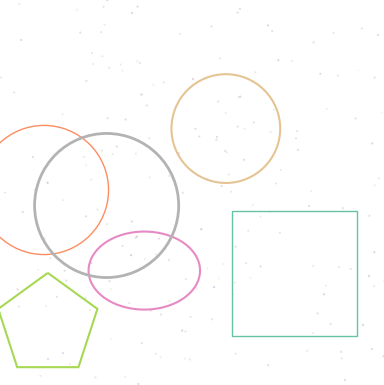[{"shape": "square", "thickness": 1, "radius": 0.82, "center": [0.765, 0.289]}, {"shape": "circle", "thickness": 1, "radius": 0.84, "center": [0.114, 0.507]}, {"shape": "oval", "thickness": 1.5, "radius": 0.72, "center": [0.375, 0.297]}, {"shape": "pentagon", "thickness": 1.5, "radius": 0.68, "center": [0.124, 0.156]}, {"shape": "circle", "thickness": 1.5, "radius": 0.71, "center": [0.587, 0.666]}, {"shape": "circle", "thickness": 2, "radius": 0.94, "center": [0.277, 0.466]}]